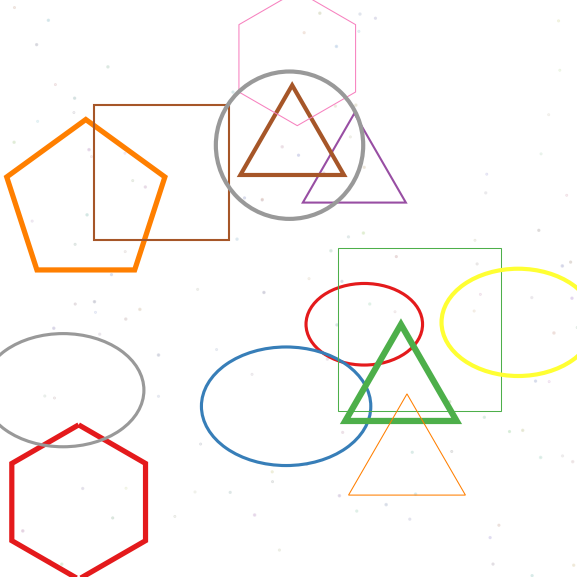[{"shape": "hexagon", "thickness": 2.5, "radius": 0.67, "center": [0.136, 0.13]}, {"shape": "oval", "thickness": 1.5, "radius": 0.5, "center": [0.631, 0.438]}, {"shape": "oval", "thickness": 1.5, "radius": 0.73, "center": [0.495, 0.296]}, {"shape": "triangle", "thickness": 3, "radius": 0.56, "center": [0.694, 0.326]}, {"shape": "square", "thickness": 0.5, "radius": 0.71, "center": [0.727, 0.428]}, {"shape": "triangle", "thickness": 1, "radius": 0.51, "center": [0.614, 0.7]}, {"shape": "triangle", "thickness": 0.5, "radius": 0.58, "center": [0.705, 0.2]}, {"shape": "pentagon", "thickness": 2.5, "radius": 0.72, "center": [0.149, 0.648]}, {"shape": "oval", "thickness": 2, "radius": 0.66, "center": [0.897, 0.441]}, {"shape": "square", "thickness": 1, "radius": 0.59, "center": [0.28, 0.7]}, {"shape": "triangle", "thickness": 2, "radius": 0.52, "center": [0.506, 0.748]}, {"shape": "hexagon", "thickness": 0.5, "radius": 0.58, "center": [0.515, 0.898]}, {"shape": "oval", "thickness": 1.5, "radius": 0.7, "center": [0.109, 0.323]}, {"shape": "circle", "thickness": 2, "radius": 0.64, "center": [0.501, 0.748]}]